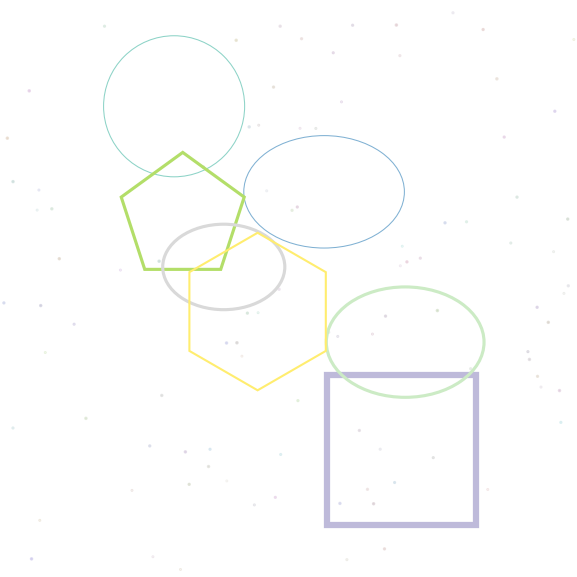[{"shape": "circle", "thickness": 0.5, "radius": 0.61, "center": [0.301, 0.815]}, {"shape": "square", "thickness": 3, "radius": 0.65, "center": [0.695, 0.22]}, {"shape": "oval", "thickness": 0.5, "radius": 0.7, "center": [0.561, 0.667]}, {"shape": "pentagon", "thickness": 1.5, "radius": 0.56, "center": [0.316, 0.623]}, {"shape": "oval", "thickness": 1.5, "radius": 0.53, "center": [0.387, 0.537]}, {"shape": "oval", "thickness": 1.5, "radius": 0.68, "center": [0.702, 0.407]}, {"shape": "hexagon", "thickness": 1, "radius": 0.68, "center": [0.446, 0.46]}]